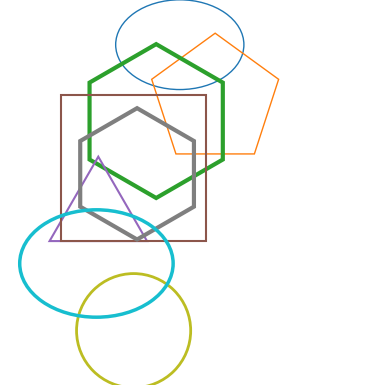[{"shape": "oval", "thickness": 1, "radius": 0.83, "center": [0.467, 0.884]}, {"shape": "pentagon", "thickness": 1, "radius": 0.87, "center": [0.559, 0.74]}, {"shape": "hexagon", "thickness": 3, "radius": 1.0, "center": [0.406, 0.686]}, {"shape": "triangle", "thickness": 1.5, "radius": 0.73, "center": [0.255, 0.447]}, {"shape": "square", "thickness": 1.5, "radius": 0.95, "center": [0.347, 0.564]}, {"shape": "hexagon", "thickness": 3, "radius": 0.85, "center": [0.356, 0.548]}, {"shape": "circle", "thickness": 2, "radius": 0.74, "center": [0.347, 0.141]}, {"shape": "oval", "thickness": 2.5, "radius": 1.0, "center": [0.25, 0.316]}]